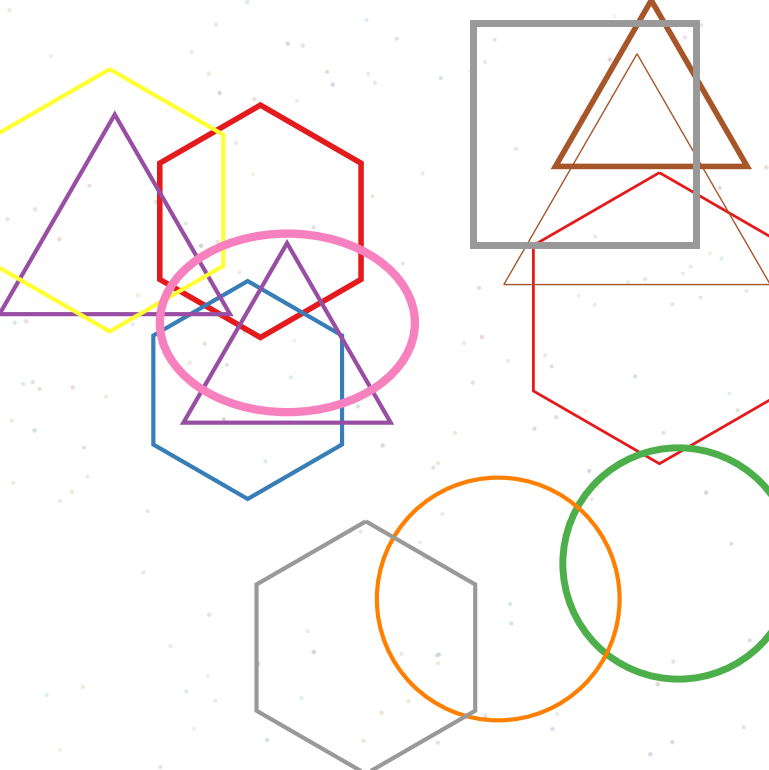[{"shape": "hexagon", "thickness": 1, "radius": 0.95, "center": [0.856, 0.587]}, {"shape": "hexagon", "thickness": 2, "radius": 0.75, "center": [0.338, 0.713]}, {"shape": "hexagon", "thickness": 1.5, "radius": 0.71, "center": [0.322, 0.493]}, {"shape": "circle", "thickness": 2.5, "radius": 0.75, "center": [0.881, 0.268]}, {"shape": "triangle", "thickness": 1.5, "radius": 0.86, "center": [0.149, 0.678]}, {"shape": "triangle", "thickness": 1.5, "radius": 0.78, "center": [0.373, 0.529]}, {"shape": "circle", "thickness": 1.5, "radius": 0.79, "center": [0.647, 0.222]}, {"shape": "hexagon", "thickness": 1.5, "radius": 0.85, "center": [0.142, 0.74]}, {"shape": "triangle", "thickness": 2, "radius": 0.72, "center": [0.846, 0.856]}, {"shape": "triangle", "thickness": 0.5, "radius": 1.0, "center": [0.827, 0.73]}, {"shape": "oval", "thickness": 3, "radius": 0.83, "center": [0.373, 0.581]}, {"shape": "hexagon", "thickness": 1.5, "radius": 0.82, "center": [0.475, 0.159]}, {"shape": "square", "thickness": 2.5, "radius": 0.72, "center": [0.76, 0.826]}]